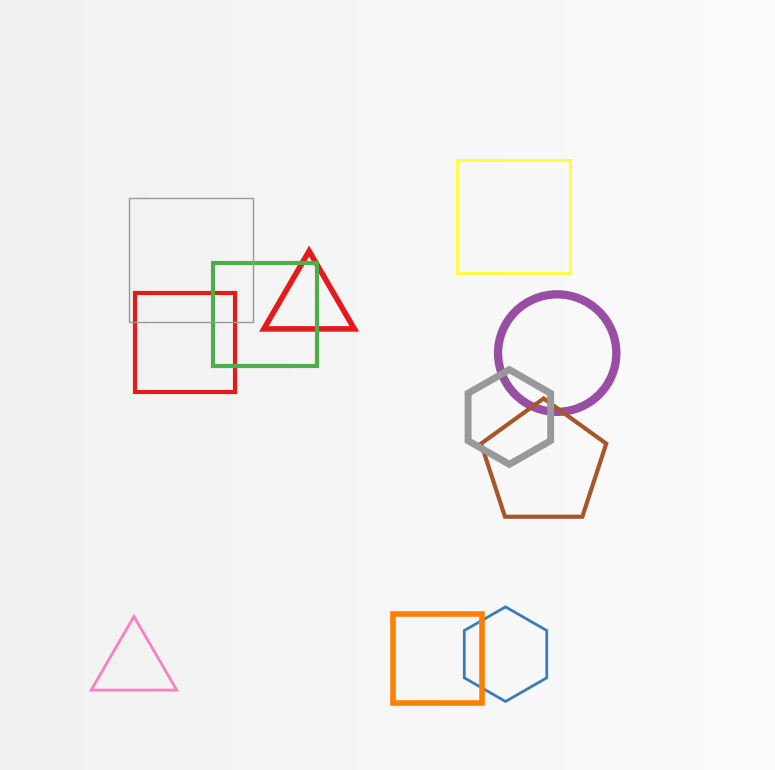[{"shape": "triangle", "thickness": 2, "radius": 0.34, "center": [0.399, 0.607]}, {"shape": "square", "thickness": 1.5, "radius": 0.32, "center": [0.238, 0.555]}, {"shape": "hexagon", "thickness": 1, "radius": 0.31, "center": [0.652, 0.15]}, {"shape": "square", "thickness": 1.5, "radius": 0.33, "center": [0.342, 0.592]}, {"shape": "circle", "thickness": 3, "radius": 0.38, "center": [0.719, 0.541]}, {"shape": "square", "thickness": 2, "radius": 0.29, "center": [0.565, 0.145]}, {"shape": "square", "thickness": 1, "radius": 0.37, "center": [0.663, 0.719]}, {"shape": "pentagon", "thickness": 1.5, "radius": 0.42, "center": [0.701, 0.398]}, {"shape": "triangle", "thickness": 1, "radius": 0.32, "center": [0.173, 0.136]}, {"shape": "hexagon", "thickness": 2.5, "radius": 0.31, "center": [0.657, 0.458]}, {"shape": "square", "thickness": 0.5, "radius": 0.4, "center": [0.246, 0.662]}]